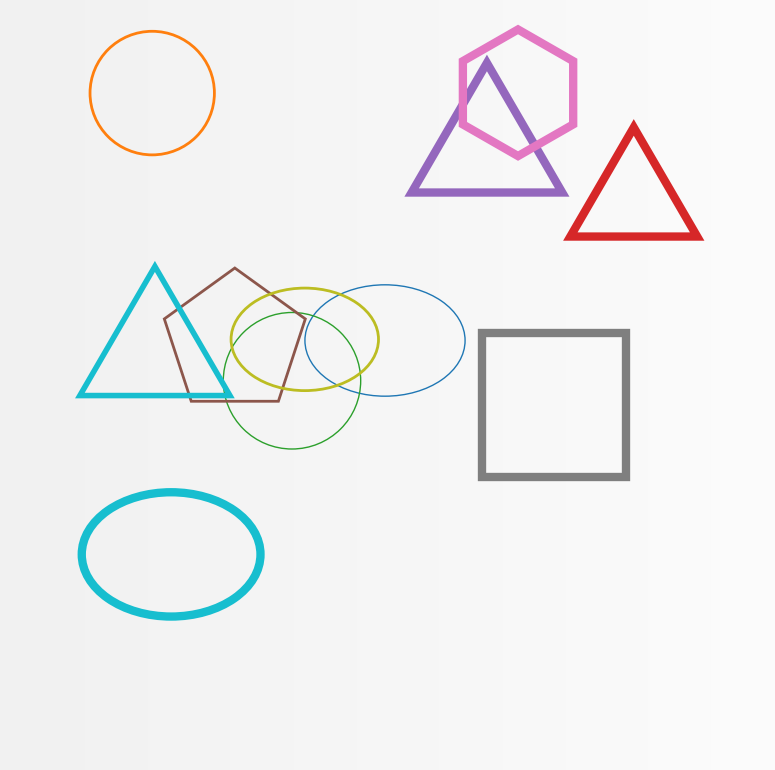[{"shape": "oval", "thickness": 0.5, "radius": 0.52, "center": [0.497, 0.558]}, {"shape": "circle", "thickness": 1, "radius": 0.4, "center": [0.196, 0.879]}, {"shape": "circle", "thickness": 0.5, "radius": 0.44, "center": [0.377, 0.506]}, {"shape": "triangle", "thickness": 3, "radius": 0.47, "center": [0.818, 0.74]}, {"shape": "triangle", "thickness": 3, "radius": 0.56, "center": [0.628, 0.806]}, {"shape": "pentagon", "thickness": 1, "radius": 0.48, "center": [0.303, 0.556]}, {"shape": "hexagon", "thickness": 3, "radius": 0.41, "center": [0.668, 0.88]}, {"shape": "square", "thickness": 3, "radius": 0.47, "center": [0.715, 0.474]}, {"shape": "oval", "thickness": 1, "radius": 0.48, "center": [0.393, 0.559]}, {"shape": "oval", "thickness": 3, "radius": 0.58, "center": [0.221, 0.28]}, {"shape": "triangle", "thickness": 2, "radius": 0.56, "center": [0.2, 0.542]}]